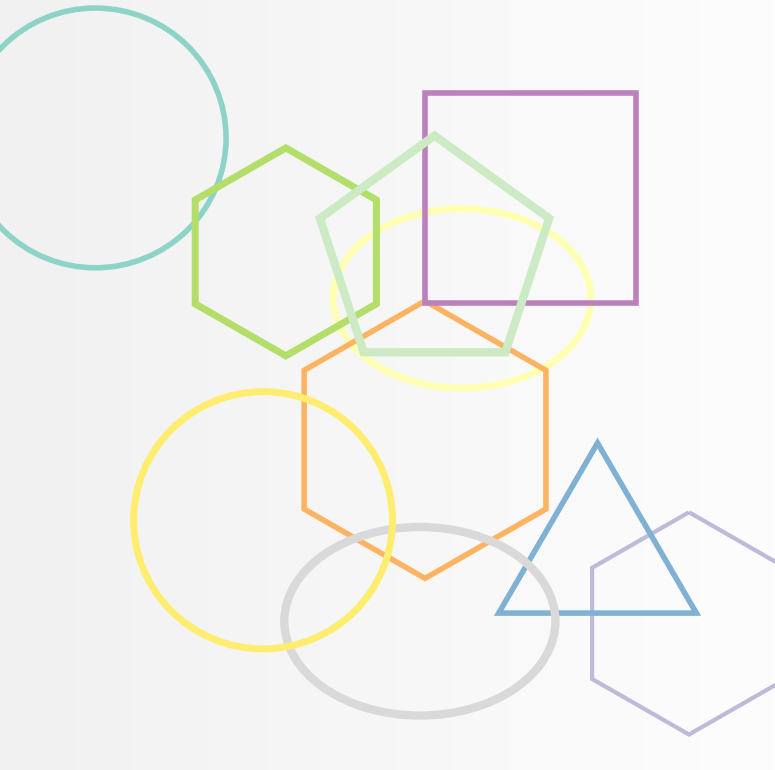[{"shape": "circle", "thickness": 2, "radius": 0.84, "center": [0.123, 0.821]}, {"shape": "oval", "thickness": 2.5, "radius": 0.83, "center": [0.596, 0.612]}, {"shape": "hexagon", "thickness": 1.5, "radius": 0.72, "center": [0.889, 0.19]}, {"shape": "triangle", "thickness": 2, "radius": 0.74, "center": [0.771, 0.277]}, {"shape": "hexagon", "thickness": 2, "radius": 0.9, "center": [0.548, 0.429]}, {"shape": "hexagon", "thickness": 2.5, "radius": 0.67, "center": [0.369, 0.673]}, {"shape": "oval", "thickness": 3, "radius": 0.87, "center": [0.542, 0.193]}, {"shape": "square", "thickness": 2, "radius": 0.68, "center": [0.684, 0.743]}, {"shape": "pentagon", "thickness": 3, "radius": 0.78, "center": [0.561, 0.668]}, {"shape": "circle", "thickness": 2.5, "radius": 0.84, "center": [0.339, 0.324]}]